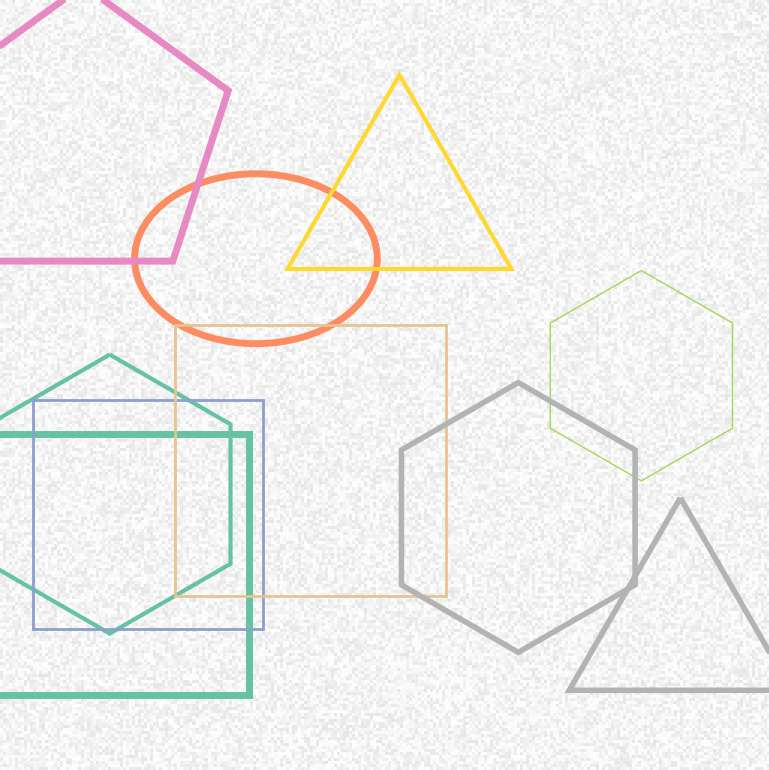[{"shape": "square", "thickness": 2.5, "radius": 0.85, "center": [0.154, 0.267]}, {"shape": "hexagon", "thickness": 1.5, "radius": 0.91, "center": [0.142, 0.358]}, {"shape": "oval", "thickness": 2.5, "radius": 0.79, "center": [0.332, 0.664]}, {"shape": "square", "thickness": 1, "radius": 0.75, "center": [0.192, 0.332]}, {"shape": "pentagon", "thickness": 2.5, "radius": 0.99, "center": [0.108, 0.821]}, {"shape": "hexagon", "thickness": 0.5, "radius": 0.68, "center": [0.833, 0.512]}, {"shape": "triangle", "thickness": 1.5, "radius": 0.84, "center": [0.519, 0.735]}, {"shape": "square", "thickness": 1, "radius": 0.88, "center": [0.403, 0.402]}, {"shape": "hexagon", "thickness": 2, "radius": 0.88, "center": [0.673, 0.328]}, {"shape": "triangle", "thickness": 2, "radius": 0.83, "center": [0.884, 0.187]}]